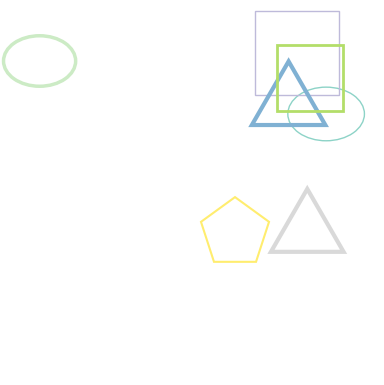[{"shape": "oval", "thickness": 1, "radius": 0.5, "center": [0.847, 0.704]}, {"shape": "square", "thickness": 1, "radius": 0.55, "center": [0.771, 0.863]}, {"shape": "triangle", "thickness": 3, "radius": 0.55, "center": [0.75, 0.73]}, {"shape": "square", "thickness": 2, "radius": 0.43, "center": [0.805, 0.797]}, {"shape": "triangle", "thickness": 3, "radius": 0.54, "center": [0.798, 0.4]}, {"shape": "oval", "thickness": 2.5, "radius": 0.47, "center": [0.103, 0.842]}, {"shape": "pentagon", "thickness": 1.5, "radius": 0.46, "center": [0.61, 0.395]}]